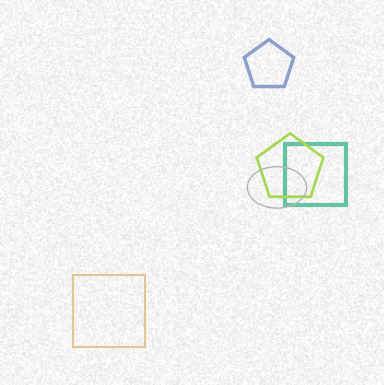[{"shape": "square", "thickness": 3, "radius": 0.4, "center": [0.82, 0.546]}, {"shape": "pentagon", "thickness": 2.5, "radius": 0.34, "center": [0.699, 0.83]}, {"shape": "pentagon", "thickness": 2, "radius": 0.45, "center": [0.753, 0.563]}, {"shape": "square", "thickness": 1.5, "radius": 0.47, "center": [0.284, 0.192]}, {"shape": "oval", "thickness": 1, "radius": 0.39, "center": [0.719, 0.513]}]